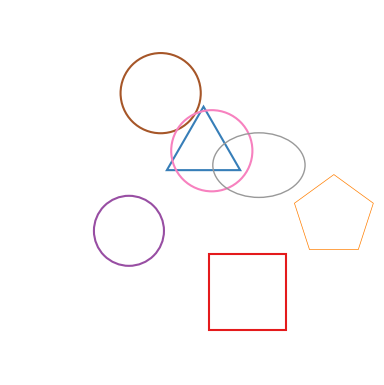[{"shape": "square", "thickness": 1.5, "radius": 0.49, "center": [0.643, 0.242]}, {"shape": "triangle", "thickness": 1.5, "radius": 0.55, "center": [0.529, 0.613]}, {"shape": "circle", "thickness": 1.5, "radius": 0.45, "center": [0.335, 0.4]}, {"shape": "pentagon", "thickness": 0.5, "radius": 0.54, "center": [0.867, 0.439]}, {"shape": "circle", "thickness": 1.5, "radius": 0.52, "center": [0.417, 0.758]}, {"shape": "circle", "thickness": 1.5, "radius": 0.53, "center": [0.55, 0.608]}, {"shape": "oval", "thickness": 1, "radius": 0.6, "center": [0.673, 0.571]}]